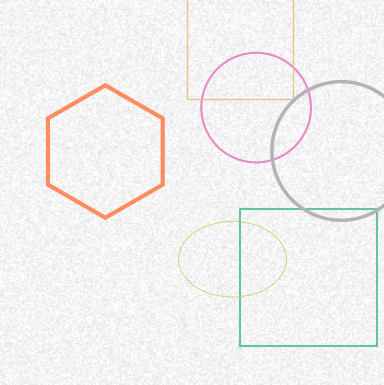[{"shape": "square", "thickness": 1.5, "radius": 0.89, "center": [0.802, 0.278]}, {"shape": "hexagon", "thickness": 3, "radius": 0.86, "center": [0.274, 0.606]}, {"shape": "circle", "thickness": 1.5, "radius": 0.71, "center": [0.665, 0.721]}, {"shape": "oval", "thickness": 0.5, "radius": 0.7, "center": [0.604, 0.327]}, {"shape": "square", "thickness": 1, "radius": 0.69, "center": [0.624, 0.88]}, {"shape": "circle", "thickness": 2.5, "radius": 0.9, "center": [0.886, 0.608]}]